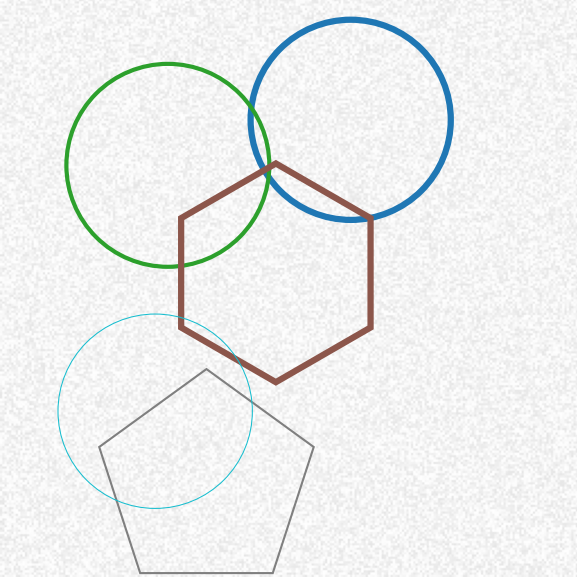[{"shape": "circle", "thickness": 3, "radius": 0.87, "center": [0.607, 0.792]}, {"shape": "circle", "thickness": 2, "radius": 0.88, "center": [0.291, 0.713]}, {"shape": "hexagon", "thickness": 3, "radius": 0.95, "center": [0.478, 0.527]}, {"shape": "pentagon", "thickness": 1, "radius": 0.98, "center": [0.358, 0.165]}, {"shape": "circle", "thickness": 0.5, "radius": 0.84, "center": [0.269, 0.287]}]